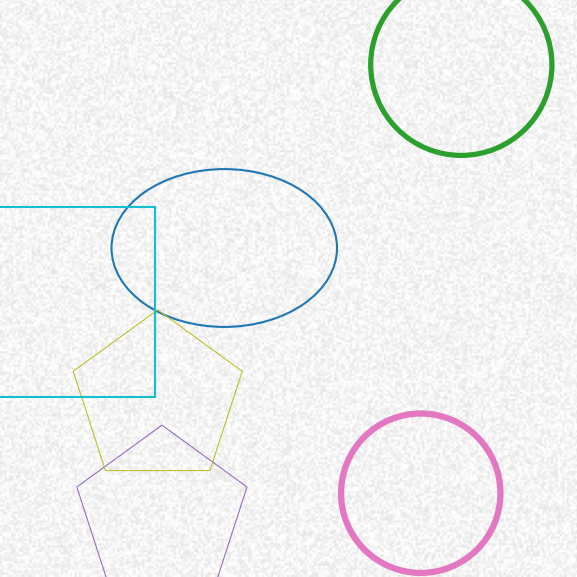[{"shape": "oval", "thickness": 1, "radius": 0.98, "center": [0.388, 0.57]}, {"shape": "circle", "thickness": 2.5, "radius": 0.78, "center": [0.799, 0.887]}, {"shape": "pentagon", "thickness": 0.5, "radius": 0.77, "center": [0.28, 0.108]}, {"shape": "circle", "thickness": 3, "radius": 0.69, "center": [0.729, 0.145]}, {"shape": "pentagon", "thickness": 0.5, "radius": 0.77, "center": [0.273, 0.309]}, {"shape": "square", "thickness": 1, "radius": 0.83, "center": [0.104, 0.476]}]